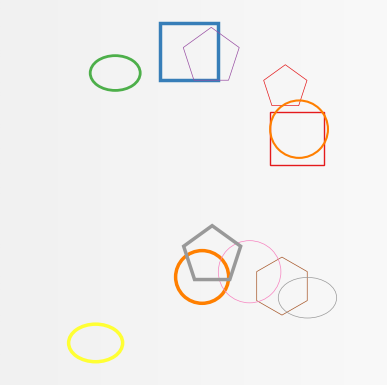[{"shape": "square", "thickness": 1, "radius": 0.35, "center": [0.766, 0.64]}, {"shape": "pentagon", "thickness": 0.5, "radius": 0.29, "center": [0.736, 0.773]}, {"shape": "square", "thickness": 2.5, "radius": 0.37, "center": [0.488, 0.866]}, {"shape": "oval", "thickness": 2, "radius": 0.32, "center": [0.297, 0.81]}, {"shape": "pentagon", "thickness": 0.5, "radius": 0.38, "center": [0.545, 0.853]}, {"shape": "circle", "thickness": 2.5, "radius": 0.34, "center": [0.522, 0.281]}, {"shape": "circle", "thickness": 1.5, "radius": 0.37, "center": [0.772, 0.664]}, {"shape": "oval", "thickness": 2.5, "radius": 0.35, "center": [0.247, 0.109]}, {"shape": "hexagon", "thickness": 0.5, "radius": 0.38, "center": [0.728, 0.257]}, {"shape": "circle", "thickness": 0.5, "radius": 0.4, "center": [0.644, 0.294]}, {"shape": "oval", "thickness": 0.5, "radius": 0.38, "center": [0.793, 0.227]}, {"shape": "pentagon", "thickness": 2.5, "radius": 0.39, "center": [0.547, 0.336]}]